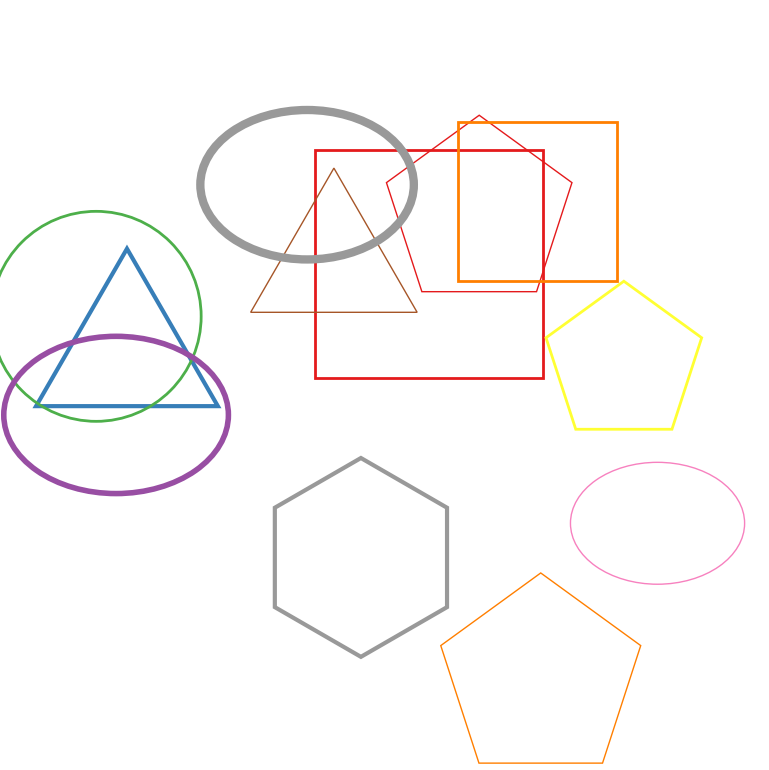[{"shape": "square", "thickness": 1, "radius": 0.74, "center": [0.557, 0.657]}, {"shape": "pentagon", "thickness": 0.5, "radius": 0.63, "center": [0.622, 0.724]}, {"shape": "triangle", "thickness": 1.5, "radius": 0.68, "center": [0.165, 0.541]}, {"shape": "circle", "thickness": 1, "radius": 0.68, "center": [0.125, 0.589]}, {"shape": "oval", "thickness": 2, "radius": 0.73, "center": [0.151, 0.461]}, {"shape": "square", "thickness": 1, "radius": 0.52, "center": [0.698, 0.738]}, {"shape": "pentagon", "thickness": 0.5, "radius": 0.68, "center": [0.702, 0.119]}, {"shape": "pentagon", "thickness": 1, "radius": 0.53, "center": [0.81, 0.529]}, {"shape": "triangle", "thickness": 0.5, "radius": 0.62, "center": [0.434, 0.657]}, {"shape": "oval", "thickness": 0.5, "radius": 0.57, "center": [0.854, 0.32]}, {"shape": "oval", "thickness": 3, "radius": 0.69, "center": [0.399, 0.76]}, {"shape": "hexagon", "thickness": 1.5, "radius": 0.65, "center": [0.469, 0.276]}]